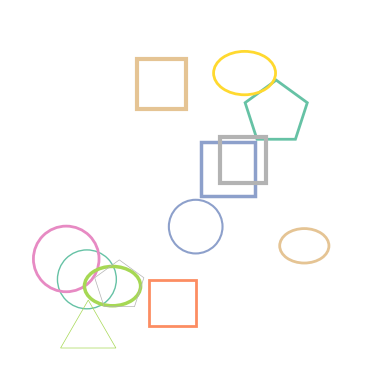[{"shape": "pentagon", "thickness": 2, "radius": 0.42, "center": [0.717, 0.707]}, {"shape": "circle", "thickness": 1, "radius": 0.38, "center": [0.226, 0.274]}, {"shape": "square", "thickness": 2, "radius": 0.3, "center": [0.448, 0.212]}, {"shape": "square", "thickness": 2.5, "radius": 0.35, "center": [0.593, 0.562]}, {"shape": "circle", "thickness": 1.5, "radius": 0.35, "center": [0.508, 0.411]}, {"shape": "circle", "thickness": 2, "radius": 0.43, "center": [0.172, 0.327]}, {"shape": "triangle", "thickness": 0.5, "radius": 0.41, "center": [0.229, 0.138]}, {"shape": "oval", "thickness": 2.5, "radius": 0.36, "center": [0.292, 0.257]}, {"shape": "oval", "thickness": 2, "radius": 0.4, "center": [0.635, 0.81]}, {"shape": "square", "thickness": 3, "radius": 0.32, "center": [0.419, 0.782]}, {"shape": "oval", "thickness": 2, "radius": 0.32, "center": [0.79, 0.362]}, {"shape": "square", "thickness": 3, "radius": 0.3, "center": [0.631, 0.583]}, {"shape": "pentagon", "thickness": 0.5, "radius": 0.34, "center": [0.31, 0.258]}]